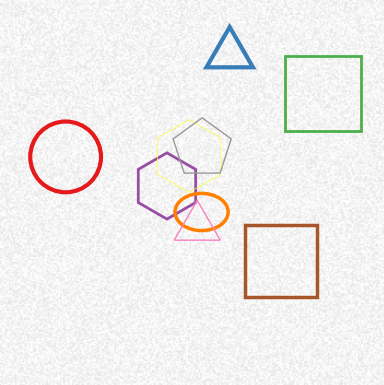[{"shape": "circle", "thickness": 3, "radius": 0.46, "center": [0.17, 0.592]}, {"shape": "triangle", "thickness": 3, "radius": 0.35, "center": [0.597, 0.86]}, {"shape": "square", "thickness": 2, "radius": 0.49, "center": [0.839, 0.757]}, {"shape": "hexagon", "thickness": 2, "radius": 0.43, "center": [0.434, 0.517]}, {"shape": "oval", "thickness": 2.5, "radius": 0.35, "center": [0.524, 0.449]}, {"shape": "hexagon", "thickness": 0.5, "radius": 0.47, "center": [0.491, 0.595]}, {"shape": "square", "thickness": 2.5, "radius": 0.47, "center": [0.73, 0.321]}, {"shape": "triangle", "thickness": 1, "radius": 0.35, "center": [0.512, 0.411]}, {"shape": "pentagon", "thickness": 1, "radius": 0.4, "center": [0.525, 0.615]}]